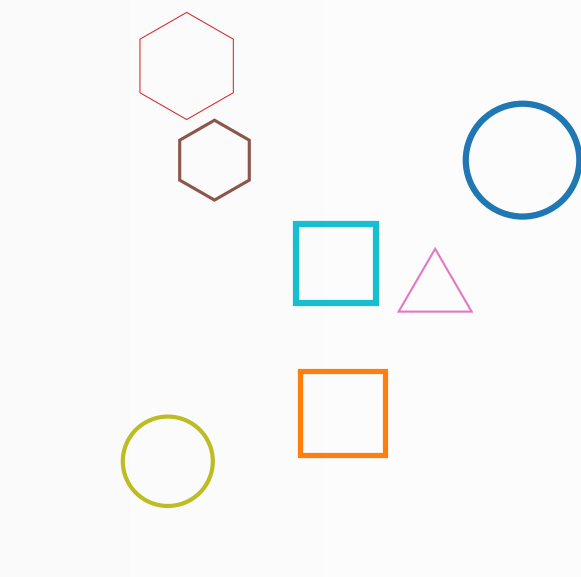[{"shape": "circle", "thickness": 3, "radius": 0.49, "center": [0.899, 0.722]}, {"shape": "square", "thickness": 2.5, "radius": 0.36, "center": [0.59, 0.283]}, {"shape": "hexagon", "thickness": 0.5, "radius": 0.46, "center": [0.321, 0.885]}, {"shape": "hexagon", "thickness": 1.5, "radius": 0.35, "center": [0.369, 0.722]}, {"shape": "triangle", "thickness": 1, "radius": 0.36, "center": [0.749, 0.496]}, {"shape": "circle", "thickness": 2, "radius": 0.39, "center": [0.289, 0.2]}, {"shape": "square", "thickness": 3, "radius": 0.34, "center": [0.578, 0.543]}]